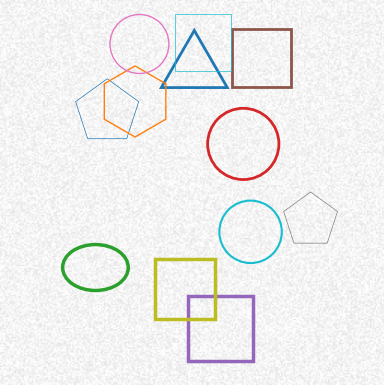[{"shape": "pentagon", "thickness": 0.5, "radius": 0.43, "center": [0.278, 0.709]}, {"shape": "triangle", "thickness": 2, "radius": 0.49, "center": [0.505, 0.822]}, {"shape": "hexagon", "thickness": 1, "radius": 0.46, "center": [0.351, 0.736]}, {"shape": "oval", "thickness": 2.5, "radius": 0.43, "center": [0.248, 0.305]}, {"shape": "circle", "thickness": 2, "radius": 0.46, "center": [0.632, 0.626]}, {"shape": "square", "thickness": 2.5, "radius": 0.42, "center": [0.572, 0.147]}, {"shape": "square", "thickness": 2, "radius": 0.38, "center": [0.679, 0.849]}, {"shape": "circle", "thickness": 1, "radius": 0.38, "center": [0.362, 0.886]}, {"shape": "pentagon", "thickness": 0.5, "radius": 0.37, "center": [0.807, 0.428]}, {"shape": "square", "thickness": 2.5, "radius": 0.39, "center": [0.48, 0.25]}, {"shape": "circle", "thickness": 1.5, "radius": 0.41, "center": [0.651, 0.398]}, {"shape": "square", "thickness": 0.5, "radius": 0.37, "center": [0.528, 0.89]}]